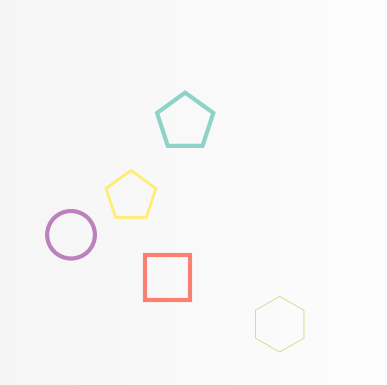[{"shape": "pentagon", "thickness": 3, "radius": 0.38, "center": [0.478, 0.683]}, {"shape": "square", "thickness": 3, "radius": 0.29, "center": [0.432, 0.279]}, {"shape": "hexagon", "thickness": 0.5, "radius": 0.36, "center": [0.722, 0.158]}, {"shape": "circle", "thickness": 3, "radius": 0.31, "center": [0.183, 0.39]}, {"shape": "pentagon", "thickness": 2, "radius": 0.34, "center": [0.338, 0.49]}]